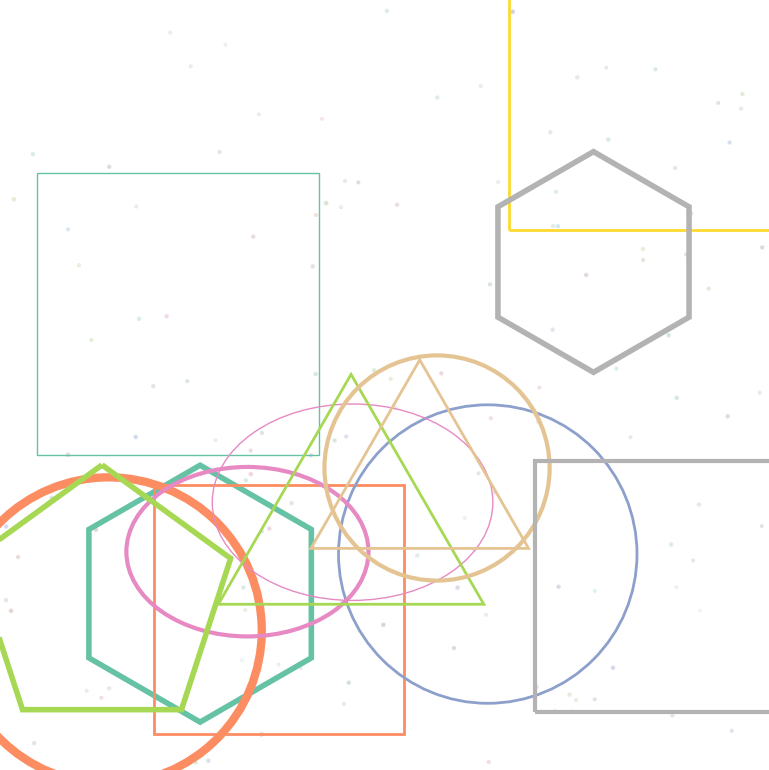[{"shape": "square", "thickness": 0.5, "radius": 0.92, "center": [0.232, 0.592]}, {"shape": "hexagon", "thickness": 2, "radius": 0.83, "center": [0.26, 0.229]}, {"shape": "circle", "thickness": 3, "radius": 0.99, "center": [0.141, 0.181]}, {"shape": "square", "thickness": 1, "radius": 0.81, "center": [0.362, 0.208]}, {"shape": "circle", "thickness": 1, "radius": 0.97, "center": [0.633, 0.28]}, {"shape": "oval", "thickness": 0.5, "radius": 0.91, "center": [0.458, 0.348]}, {"shape": "oval", "thickness": 1.5, "radius": 0.79, "center": [0.321, 0.284]}, {"shape": "triangle", "thickness": 1, "radius": 1.0, "center": [0.456, 0.315]}, {"shape": "pentagon", "thickness": 2, "radius": 0.88, "center": [0.132, 0.22]}, {"shape": "square", "thickness": 1, "radius": 0.91, "center": [0.843, 0.884]}, {"shape": "circle", "thickness": 1.5, "radius": 0.73, "center": [0.568, 0.392]}, {"shape": "triangle", "thickness": 1, "radius": 0.82, "center": [0.545, 0.369]}, {"shape": "square", "thickness": 1.5, "radius": 0.81, "center": [0.857, 0.238]}, {"shape": "hexagon", "thickness": 2, "radius": 0.72, "center": [0.771, 0.66]}]